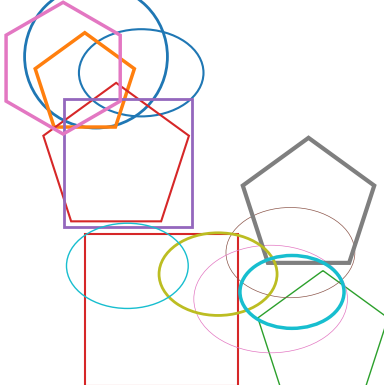[{"shape": "oval", "thickness": 1.5, "radius": 0.81, "center": [0.367, 0.811]}, {"shape": "circle", "thickness": 2, "radius": 0.93, "center": [0.249, 0.853]}, {"shape": "pentagon", "thickness": 2.5, "radius": 0.68, "center": [0.22, 0.78]}, {"shape": "pentagon", "thickness": 1, "radius": 0.89, "center": [0.839, 0.119]}, {"shape": "square", "thickness": 1.5, "radius": 0.99, "center": [0.419, 0.196]}, {"shape": "pentagon", "thickness": 1.5, "radius": 0.99, "center": [0.302, 0.586]}, {"shape": "square", "thickness": 2, "radius": 0.83, "center": [0.333, 0.576]}, {"shape": "oval", "thickness": 0.5, "radius": 0.84, "center": [0.754, 0.344]}, {"shape": "hexagon", "thickness": 2.5, "radius": 0.86, "center": [0.164, 0.823]}, {"shape": "oval", "thickness": 0.5, "radius": 1.0, "center": [0.703, 0.223]}, {"shape": "pentagon", "thickness": 3, "radius": 0.9, "center": [0.801, 0.462]}, {"shape": "oval", "thickness": 2, "radius": 0.77, "center": [0.566, 0.288]}, {"shape": "oval", "thickness": 2.5, "radius": 0.68, "center": [0.758, 0.242]}, {"shape": "oval", "thickness": 1, "radius": 0.79, "center": [0.331, 0.31]}]